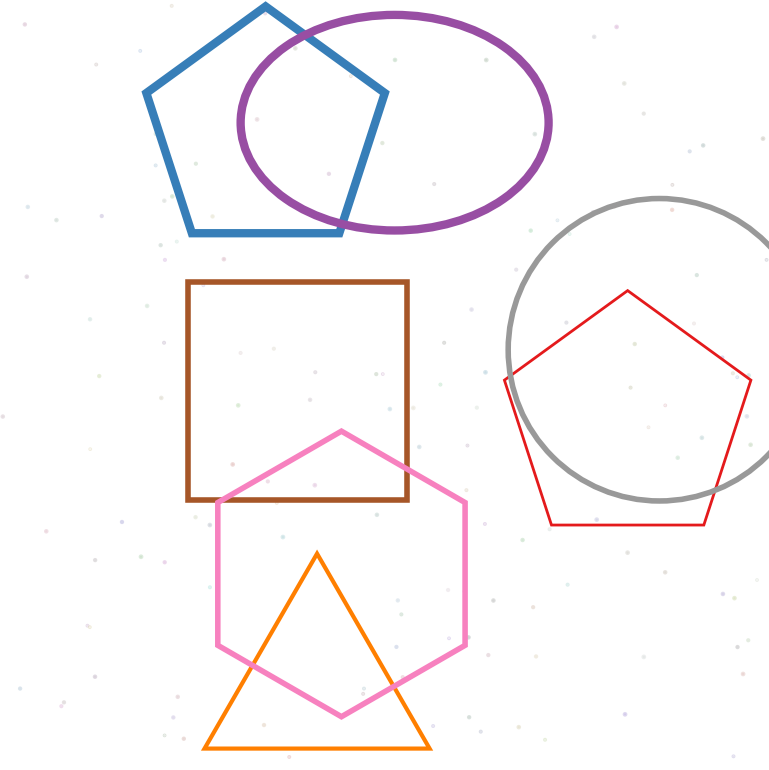[{"shape": "pentagon", "thickness": 1, "radius": 0.84, "center": [0.815, 0.454]}, {"shape": "pentagon", "thickness": 3, "radius": 0.81, "center": [0.345, 0.829]}, {"shape": "oval", "thickness": 3, "radius": 1.0, "center": [0.512, 0.841]}, {"shape": "triangle", "thickness": 1.5, "radius": 0.84, "center": [0.412, 0.112]}, {"shape": "square", "thickness": 2, "radius": 0.71, "center": [0.386, 0.493]}, {"shape": "hexagon", "thickness": 2, "radius": 0.93, "center": [0.443, 0.255]}, {"shape": "circle", "thickness": 2, "radius": 0.98, "center": [0.856, 0.546]}]